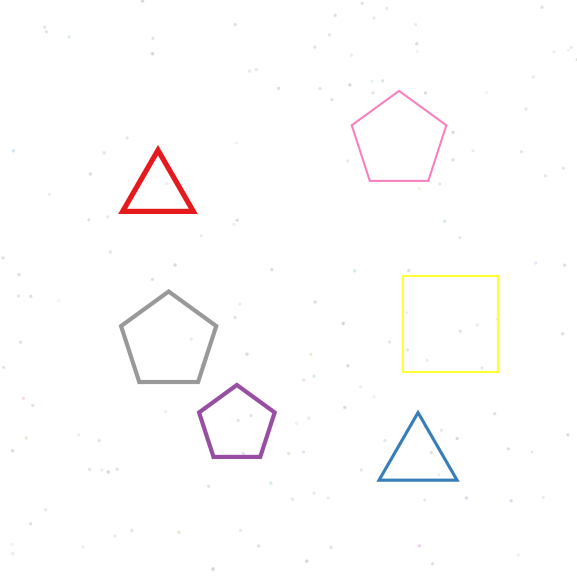[{"shape": "triangle", "thickness": 2.5, "radius": 0.35, "center": [0.274, 0.668]}, {"shape": "triangle", "thickness": 1.5, "radius": 0.39, "center": [0.724, 0.207]}, {"shape": "pentagon", "thickness": 2, "radius": 0.34, "center": [0.41, 0.264]}, {"shape": "square", "thickness": 1, "radius": 0.41, "center": [0.781, 0.438]}, {"shape": "pentagon", "thickness": 1, "radius": 0.43, "center": [0.691, 0.756]}, {"shape": "pentagon", "thickness": 2, "radius": 0.43, "center": [0.292, 0.408]}]